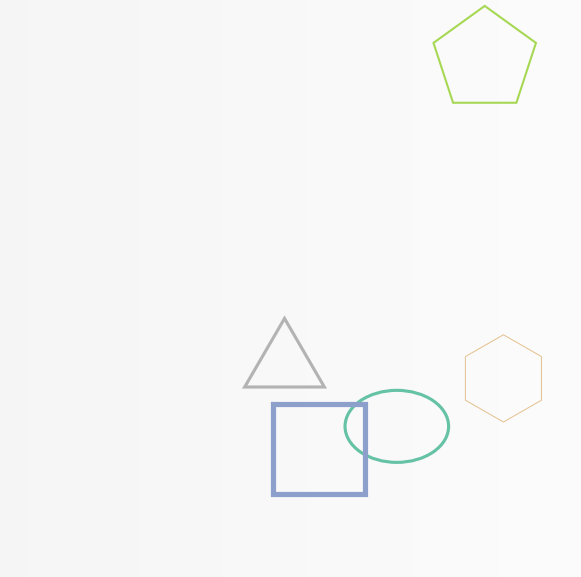[{"shape": "oval", "thickness": 1.5, "radius": 0.45, "center": [0.683, 0.261]}, {"shape": "square", "thickness": 2.5, "radius": 0.39, "center": [0.549, 0.222]}, {"shape": "pentagon", "thickness": 1, "radius": 0.46, "center": [0.834, 0.896]}, {"shape": "hexagon", "thickness": 0.5, "radius": 0.38, "center": [0.866, 0.344]}, {"shape": "triangle", "thickness": 1.5, "radius": 0.4, "center": [0.49, 0.369]}]